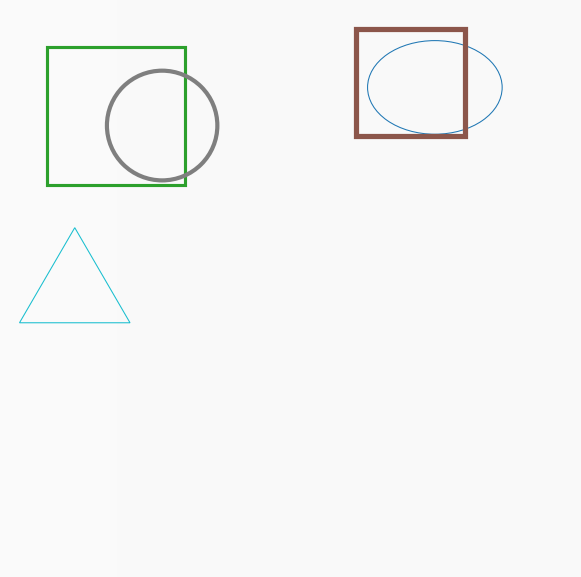[{"shape": "oval", "thickness": 0.5, "radius": 0.58, "center": [0.748, 0.848]}, {"shape": "square", "thickness": 1.5, "radius": 0.6, "center": [0.2, 0.798]}, {"shape": "square", "thickness": 2.5, "radius": 0.47, "center": [0.706, 0.857]}, {"shape": "circle", "thickness": 2, "radius": 0.47, "center": [0.279, 0.782]}, {"shape": "triangle", "thickness": 0.5, "radius": 0.55, "center": [0.129, 0.495]}]